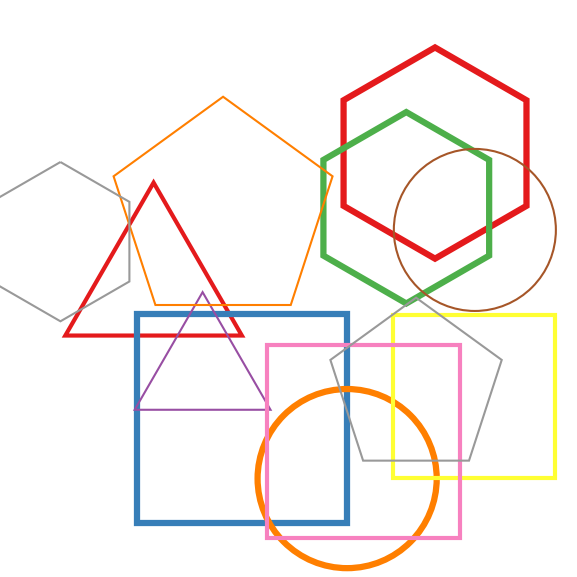[{"shape": "hexagon", "thickness": 3, "radius": 0.91, "center": [0.753, 0.734]}, {"shape": "triangle", "thickness": 2, "radius": 0.88, "center": [0.266, 0.506]}, {"shape": "square", "thickness": 3, "radius": 0.91, "center": [0.419, 0.275]}, {"shape": "hexagon", "thickness": 3, "radius": 0.83, "center": [0.704, 0.639]}, {"shape": "triangle", "thickness": 1, "radius": 0.68, "center": [0.351, 0.357]}, {"shape": "pentagon", "thickness": 1, "radius": 1.0, "center": [0.386, 0.632]}, {"shape": "circle", "thickness": 3, "radius": 0.78, "center": [0.601, 0.17]}, {"shape": "square", "thickness": 2, "radius": 0.7, "center": [0.82, 0.312]}, {"shape": "circle", "thickness": 1, "radius": 0.7, "center": [0.822, 0.601]}, {"shape": "square", "thickness": 2, "radius": 0.84, "center": [0.629, 0.235]}, {"shape": "pentagon", "thickness": 1, "radius": 0.78, "center": [0.72, 0.328]}, {"shape": "hexagon", "thickness": 1, "radius": 0.69, "center": [0.105, 0.581]}]